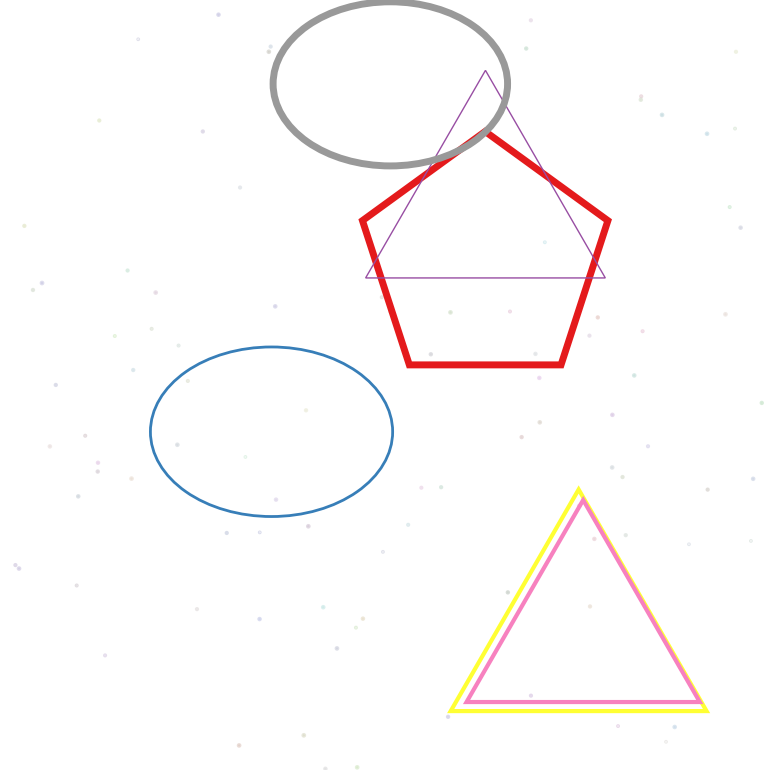[{"shape": "pentagon", "thickness": 2.5, "radius": 0.84, "center": [0.63, 0.662]}, {"shape": "oval", "thickness": 1, "radius": 0.79, "center": [0.353, 0.439]}, {"shape": "triangle", "thickness": 0.5, "radius": 0.9, "center": [0.63, 0.729]}, {"shape": "triangle", "thickness": 1.5, "radius": 0.96, "center": [0.751, 0.172]}, {"shape": "triangle", "thickness": 1.5, "radius": 0.87, "center": [0.757, 0.176]}, {"shape": "oval", "thickness": 2.5, "radius": 0.76, "center": [0.507, 0.891]}]